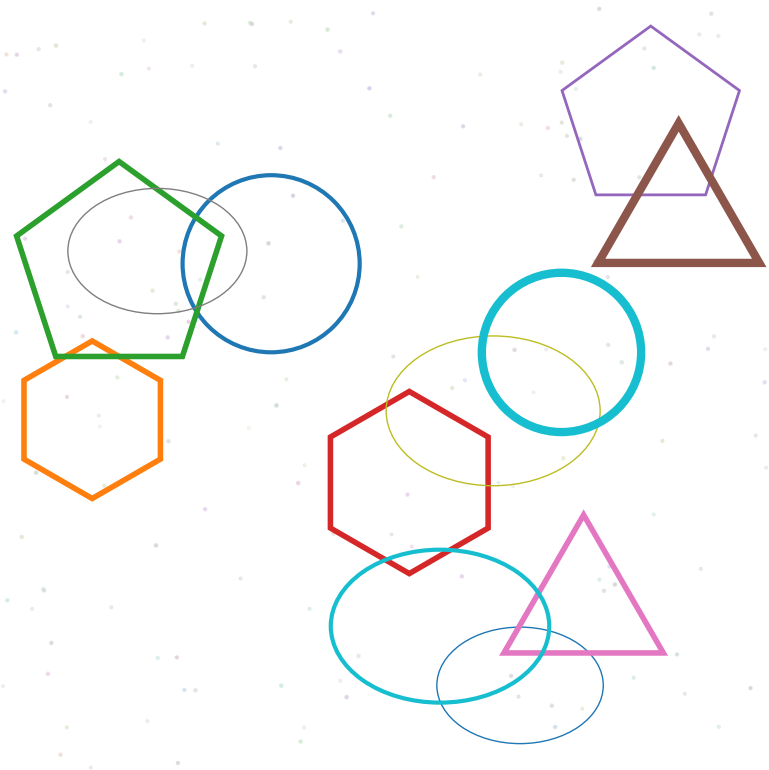[{"shape": "circle", "thickness": 1.5, "radius": 0.58, "center": [0.352, 0.657]}, {"shape": "oval", "thickness": 0.5, "radius": 0.54, "center": [0.675, 0.11]}, {"shape": "hexagon", "thickness": 2, "radius": 0.51, "center": [0.12, 0.455]}, {"shape": "pentagon", "thickness": 2, "radius": 0.7, "center": [0.155, 0.65]}, {"shape": "hexagon", "thickness": 2, "radius": 0.59, "center": [0.532, 0.373]}, {"shape": "pentagon", "thickness": 1, "radius": 0.61, "center": [0.845, 0.845]}, {"shape": "triangle", "thickness": 3, "radius": 0.6, "center": [0.881, 0.719]}, {"shape": "triangle", "thickness": 2, "radius": 0.6, "center": [0.758, 0.212]}, {"shape": "oval", "thickness": 0.5, "radius": 0.58, "center": [0.204, 0.674]}, {"shape": "oval", "thickness": 0.5, "radius": 0.69, "center": [0.64, 0.466]}, {"shape": "circle", "thickness": 3, "radius": 0.52, "center": [0.729, 0.542]}, {"shape": "oval", "thickness": 1.5, "radius": 0.71, "center": [0.571, 0.187]}]